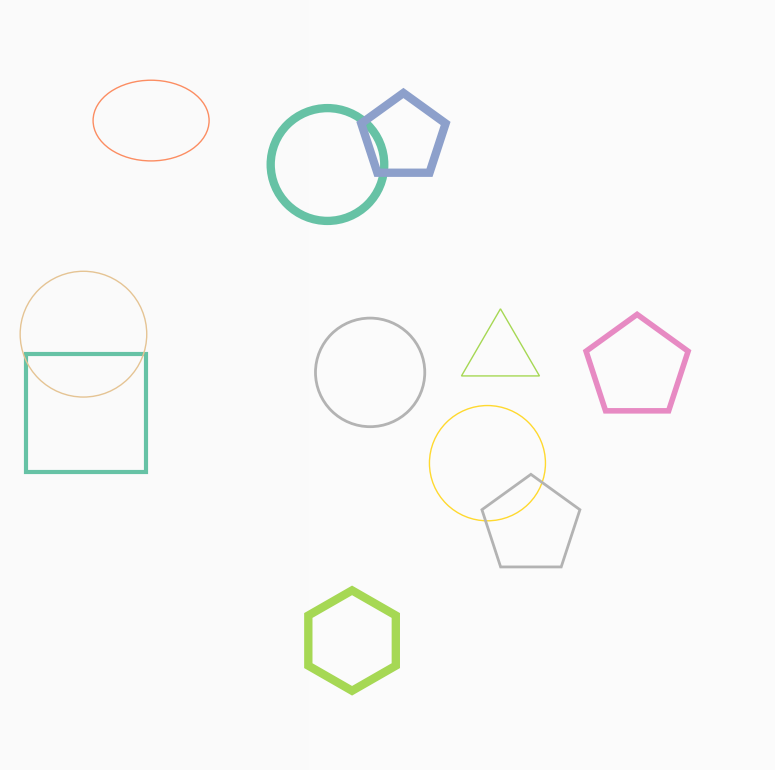[{"shape": "square", "thickness": 1.5, "radius": 0.38, "center": [0.111, 0.463]}, {"shape": "circle", "thickness": 3, "radius": 0.37, "center": [0.423, 0.786]}, {"shape": "oval", "thickness": 0.5, "radius": 0.37, "center": [0.195, 0.843]}, {"shape": "pentagon", "thickness": 3, "radius": 0.29, "center": [0.521, 0.822]}, {"shape": "pentagon", "thickness": 2, "radius": 0.35, "center": [0.822, 0.522]}, {"shape": "triangle", "thickness": 0.5, "radius": 0.29, "center": [0.646, 0.541]}, {"shape": "hexagon", "thickness": 3, "radius": 0.33, "center": [0.454, 0.168]}, {"shape": "circle", "thickness": 0.5, "radius": 0.37, "center": [0.629, 0.398]}, {"shape": "circle", "thickness": 0.5, "radius": 0.41, "center": [0.108, 0.566]}, {"shape": "circle", "thickness": 1, "radius": 0.35, "center": [0.478, 0.516]}, {"shape": "pentagon", "thickness": 1, "radius": 0.33, "center": [0.685, 0.318]}]